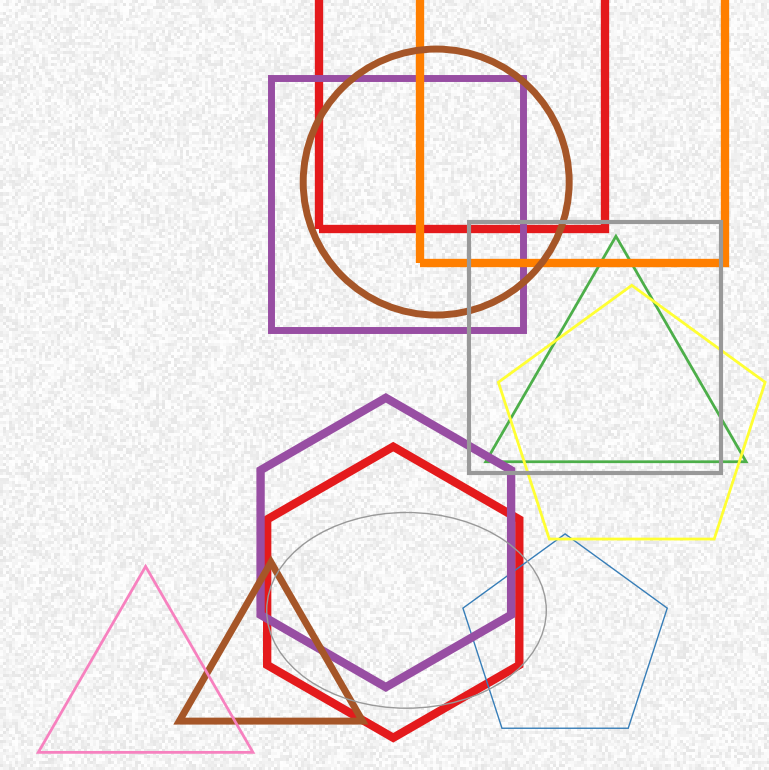[{"shape": "square", "thickness": 3, "radius": 0.93, "center": [0.6, 0.888]}, {"shape": "hexagon", "thickness": 3, "radius": 0.95, "center": [0.511, 0.231]}, {"shape": "pentagon", "thickness": 0.5, "radius": 0.7, "center": [0.734, 0.167]}, {"shape": "triangle", "thickness": 1, "radius": 0.98, "center": [0.8, 0.498]}, {"shape": "square", "thickness": 2.5, "radius": 0.82, "center": [0.515, 0.735]}, {"shape": "hexagon", "thickness": 3, "radius": 0.94, "center": [0.501, 0.295]}, {"shape": "square", "thickness": 3, "radius": 0.99, "center": [0.743, 0.857]}, {"shape": "pentagon", "thickness": 1, "radius": 0.91, "center": [0.82, 0.447]}, {"shape": "circle", "thickness": 2.5, "radius": 0.86, "center": [0.566, 0.764]}, {"shape": "triangle", "thickness": 2.5, "radius": 0.69, "center": [0.352, 0.132]}, {"shape": "triangle", "thickness": 1, "radius": 0.8, "center": [0.189, 0.103]}, {"shape": "square", "thickness": 1.5, "radius": 0.82, "center": [0.773, 0.549]}, {"shape": "oval", "thickness": 0.5, "radius": 0.91, "center": [0.528, 0.207]}]